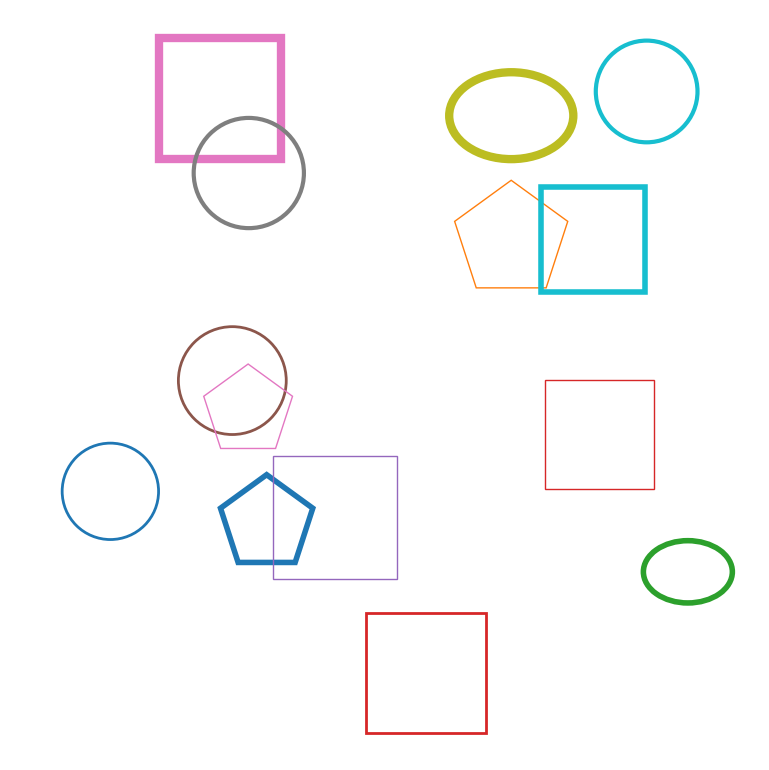[{"shape": "circle", "thickness": 1, "radius": 0.31, "center": [0.143, 0.362]}, {"shape": "pentagon", "thickness": 2, "radius": 0.31, "center": [0.346, 0.321]}, {"shape": "pentagon", "thickness": 0.5, "radius": 0.39, "center": [0.664, 0.689]}, {"shape": "oval", "thickness": 2, "radius": 0.29, "center": [0.893, 0.257]}, {"shape": "square", "thickness": 1, "radius": 0.39, "center": [0.554, 0.126]}, {"shape": "square", "thickness": 0.5, "radius": 0.35, "center": [0.778, 0.436]}, {"shape": "square", "thickness": 0.5, "radius": 0.4, "center": [0.435, 0.328]}, {"shape": "circle", "thickness": 1, "radius": 0.35, "center": [0.302, 0.506]}, {"shape": "square", "thickness": 3, "radius": 0.39, "center": [0.286, 0.872]}, {"shape": "pentagon", "thickness": 0.5, "radius": 0.3, "center": [0.322, 0.467]}, {"shape": "circle", "thickness": 1.5, "radius": 0.36, "center": [0.323, 0.775]}, {"shape": "oval", "thickness": 3, "radius": 0.4, "center": [0.664, 0.85]}, {"shape": "square", "thickness": 2, "radius": 0.34, "center": [0.77, 0.689]}, {"shape": "circle", "thickness": 1.5, "radius": 0.33, "center": [0.84, 0.881]}]